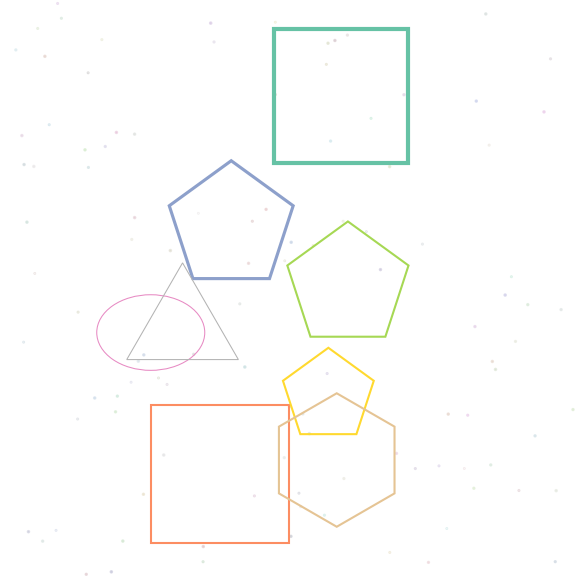[{"shape": "square", "thickness": 2, "radius": 0.58, "center": [0.59, 0.833]}, {"shape": "square", "thickness": 1, "radius": 0.6, "center": [0.382, 0.178]}, {"shape": "pentagon", "thickness": 1.5, "radius": 0.56, "center": [0.4, 0.608]}, {"shape": "oval", "thickness": 0.5, "radius": 0.47, "center": [0.261, 0.423]}, {"shape": "pentagon", "thickness": 1, "radius": 0.55, "center": [0.602, 0.505]}, {"shape": "pentagon", "thickness": 1, "radius": 0.41, "center": [0.569, 0.314]}, {"shape": "hexagon", "thickness": 1, "radius": 0.58, "center": [0.583, 0.203]}, {"shape": "triangle", "thickness": 0.5, "radius": 0.56, "center": [0.316, 0.432]}]